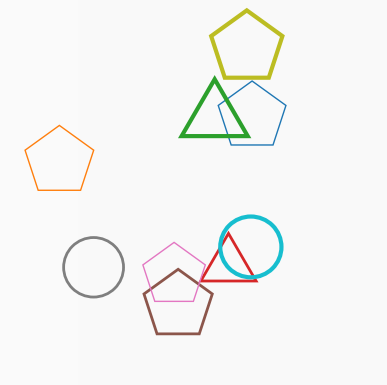[{"shape": "pentagon", "thickness": 1, "radius": 0.46, "center": [0.651, 0.698]}, {"shape": "pentagon", "thickness": 1, "radius": 0.47, "center": [0.153, 0.581]}, {"shape": "triangle", "thickness": 3, "radius": 0.49, "center": [0.554, 0.696]}, {"shape": "triangle", "thickness": 2, "radius": 0.41, "center": [0.59, 0.311]}, {"shape": "pentagon", "thickness": 2, "radius": 0.46, "center": [0.46, 0.208]}, {"shape": "pentagon", "thickness": 1, "radius": 0.42, "center": [0.449, 0.286]}, {"shape": "circle", "thickness": 2, "radius": 0.39, "center": [0.242, 0.306]}, {"shape": "pentagon", "thickness": 3, "radius": 0.48, "center": [0.637, 0.876]}, {"shape": "circle", "thickness": 3, "radius": 0.39, "center": [0.647, 0.359]}]